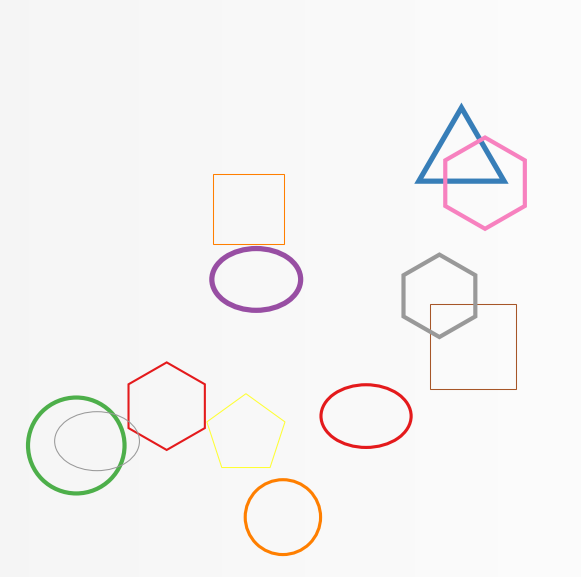[{"shape": "hexagon", "thickness": 1, "radius": 0.38, "center": [0.287, 0.296]}, {"shape": "oval", "thickness": 1.5, "radius": 0.39, "center": [0.63, 0.279]}, {"shape": "triangle", "thickness": 2.5, "radius": 0.42, "center": [0.794, 0.728]}, {"shape": "circle", "thickness": 2, "radius": 0.42, "center": [0.131, 0.228]}, {"shape": "oval", "thickness": 2.5, "radius": 0.38, "center": [0.441, 0.515]}, {"shape": "circle", "thickness": 1.5, "radius": 0.32, "center": [0.487, 0.104]}, {"shape": "square", "thickness": 0.5, "radius": 0.3, "center": [0.427, 0.636]}, {"shape": "pentagon", "thickness": 0.5, "radius": 0.35, "center": [0.423, 0.247]}, {"shape": "square", "thickness": 0.5, "radius": 0.37, "center": [0.814, 0.399]}, {"shape": "hexagon", "thickness": 2, "radius": 0.4, "center": [0.835, 0.682]}, {"shape": "hexagon", "thickness": 2, "radius": 0.36, "center": [0.756, 0.487]}, {"shape": "oval", "thickness": 0.5, "radius": 0.36, "center": [0.167, 0.235]}]